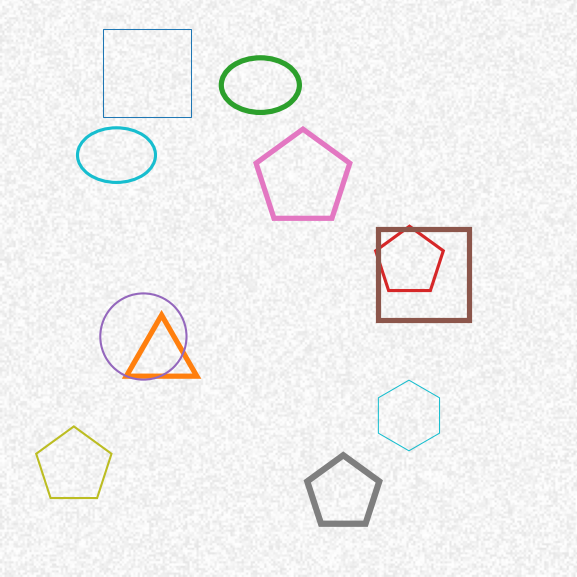[{"shape": "square", "thickness": 0.5, "radius": 0.38, "center": [0.255, 0.873]}, {"shape": "triangle", "thickness": 2.5, "radius": 0.35, "center": [0.28, 0.383]}, {"shape": "oval", "thickness": 2.5, "radius": 0.34, "center": [0.451, 0.852]}, {"shape": "pentagon", "thickness": 1.5, "radius": 0.31, "center": [0.709, 0.546]}, {"shape": "circle", "thickness": 1, "radius": 0.37, "center": [0.248, 0.416]}, {"shape": "square", "thickness": 2.5, "radius": 0.39, "center": [0.733, 0.524]}, {"shape": "pentagon", "thickness": 2.5, "radius": 0.43, "center": [0.525, 0.69]}, {"shape": "pentagon", "thickness": 3, "radius": 0.33, "center": [0.594, 0.145]}, {"shape": "pentagon", "thickness": 1, "radius": 0.34, "center": [0.128, 0.192]}, {"shape": "oval", "thickness": 1.5, "radius": 0.34, "center": [0.202, 0.731]}, {"shape": "hexagon", "thickness": 0.5, "radius": 0.31, "center": [0.708, 0.28]}]